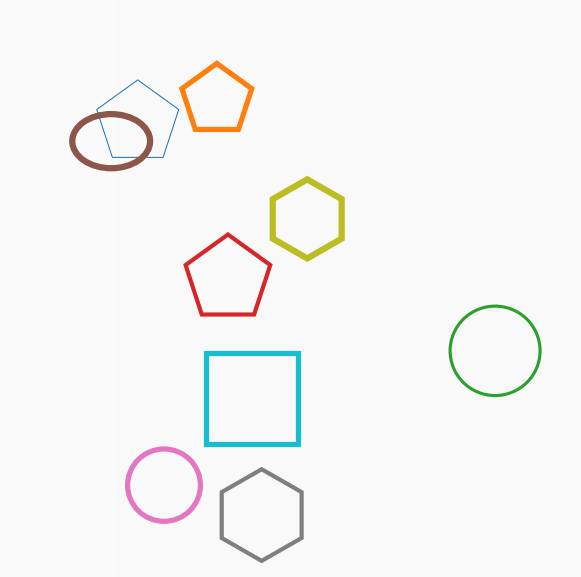[{"shape": "pentagon", "thickness": 0.5, "radius": 0.37, "center": [0.237, 0.787]}, {"shape": "pentagon", "thickness": 2.5, "radius": 0.32, "center": [0.373, 0.826]}, {"shape": "circle", "thickness": 1.5, "radius": 0.39, "center": [0.852, 0.392]}, {"shape": "pentagon", "thickness": 2, "radius": 0.38, "center": [0.392, 0.516]}, {"shape": "oval", "thickness": 3, "radius": 0.33, "center": [0.191, 0.755]}, {"shape": "circle", "thickness": 2.5, "radius": 0.31, "center": [0.282, 0.159]}, {"shape": "hexagon", "thickness": 2, "radius": 0.4, "center": [0.45, 0.107]}, {"shape": "hexagon", "thickness": 3, "radius": 0.34, "center": [0.529, 0.62]}, {"shape": "square", "thickness": 2.5, "radius": 0.4, "center": [0.433, 0.309]}]